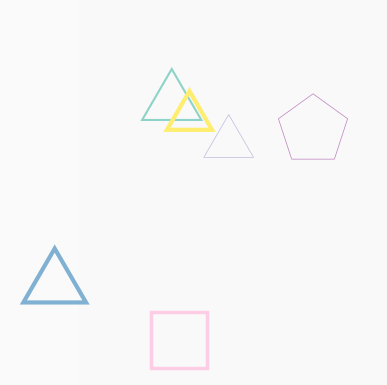[{"shape": "triangle", "thickness": 1.5, "radius": 0.44, "center": [0.443, 0.733]}, {"shape": "triangle", "thickness": 0.5, "radius": 0.37, "center": [0.59, 0.628]}, {"shape": "triangle", "thickness": 3, "radius": 0.47, "center": [0.141, 0.261]}, {"shape": "square", "thickness": 2.5, "radius": 0.36, "center": [0.461, 0.116]}, {"shape": "pentagon", "thickness": 0.5, "radius": 0.47, "center": [0.808, 0.663]}, {"shape": "triangle", "thickness": 3, "radius": 0.34, "center": [0.489, 0.696]}]